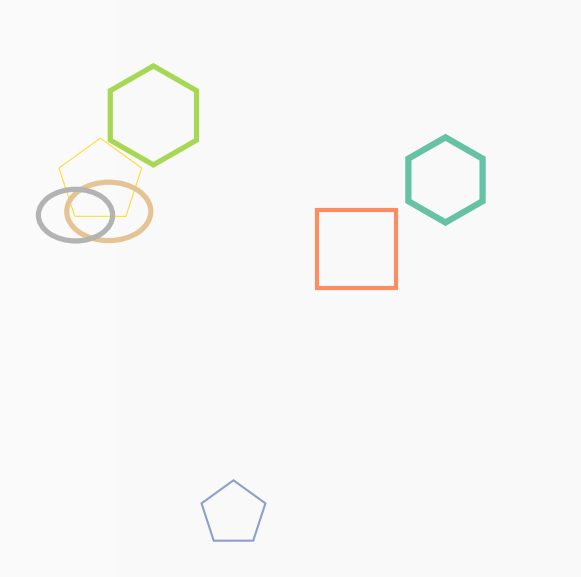[{"shape": "hexagon", "thickness": 3, "radius": 0.37, "center": [0.766, 0.688]}, {"shape": "square", "thickness": 2, "radius": 0.34, "center": [0.614, 0.568]}, {"shape": "pentagon", "thickness": 1, "radius": 0.29, "center": [0.402, 0.11]}, {"shape": "hexagon", "thickness": 2.5, "radius": 0.43, "center": [0.264, 0.799]}, {"shape": "pentagon", "thickness": 0.5, "radius": 0.37, "center": [0.173, 0.685]}, {"shape": "oval", "thickness": 2.5, "radius": 0.36, "center": [0.187, 0.633]}, {"shape": "oval", "thickness": 2.5, "radius": 0.32, "center": [0.13, 0.627]}]